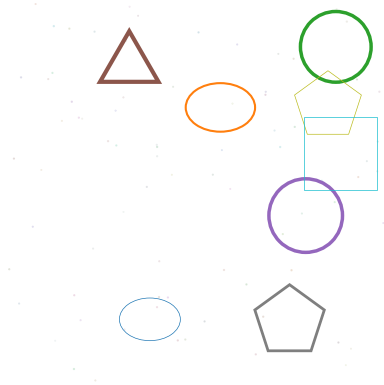[{"shape": "oval", "thickness": 0.5, "radius": 0.4, "center": [0.389, 0.171]}, {"shape": "oval", "thickness": 1.5, "radius": 0.45, "center": [0.572, 0.721]}, {"shape": "circle", "thickness": 2.5, "radius": 0.46, "center": [0.872, 0.878]}, {"shape": "circle", "thickness": 2.5, "radius": 0.48, "center": [0.794, 0.44]}, {"shape": "triangle", "thickness": 3, "radius": 0.44, "center": [0.336, 0.831]}, {"shape": "pentagon", "thickness": 2, "radius": 0.47, "center": [0.752, 0.166]}, {"shape": "pentagon", "thickness": 0.5, "radius": 0.46, "center": [0.852, 0.725]}, {"shape": "square", "thickness": 0.5, "radius": 0.47, "center": [0.885, 0.601]}]